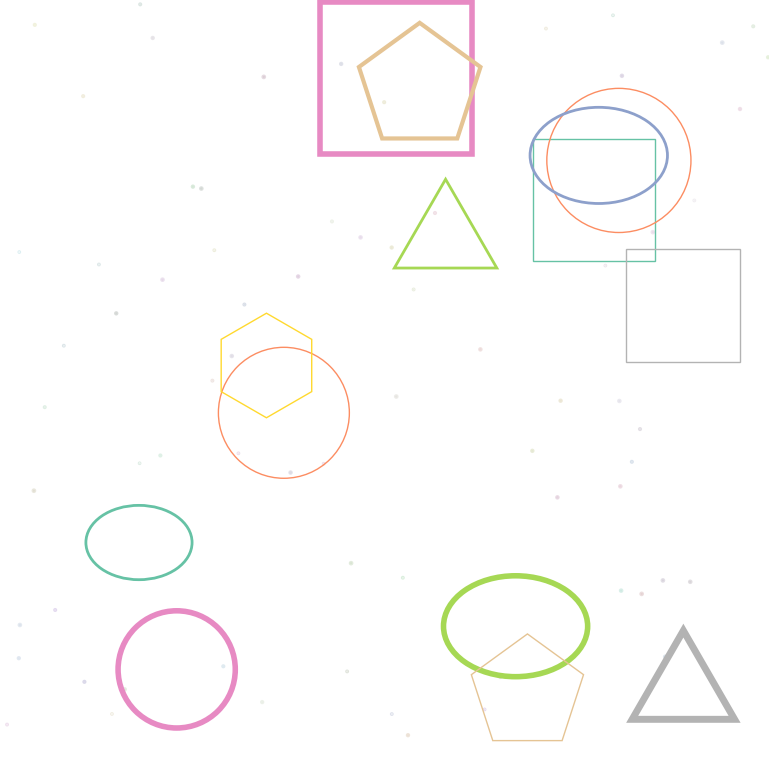[{"shape": "square", "thickness": 0.5, "radius": 0.4, "center": [0.771, 0.741]}, {"shape": "oval", "thickness": 1, "radius": 0.34, "center": [0.18, 0.295]}, {"shape": "circle", "thickness": 0.5, "radius": 0.47, "center": [0.804, 0.792]}, {"shape": "circle", "thickness": 0.5, "radius": 0.43, "center": [0.369, 0.464]}, {"shape": "oval", "thickness": 1, "radius": 0.45, "center": [0.778, 0.798]}, {"shape": "circle", "thickness": 2, "radius": 0.38, "center": [0.229, 0.131]}, {"shape": "square", "thickness": 2, "radius": 0.49, "center": [0.514, 0.899]}, {"shape": "triangle", "thickness": 1, "radius": 0.38, "center": [0.579, 0.69]}, {"shape": "oval", "thickness": 2, "radius": 0.47, "center": [0.67, 0.187]}, {"shape": "hexagon", "thickness": 0.5, "radius": 0.34, "center": [0.346, 0.525]}, {"shape": "pentagon", "thickness": 1.5, "radius": 0.41, "center": [0.545, 0.887]}, {"shape": "pentagon", "thickness": 0.5, "radius": 0.38, "center": [0.685, 0.1]}, {"shape": "triangle", "thickness": 2.5, "radius": 0.38, "center": [0.888, 0.104]}, {"shape": "square", "thickness": 0.5, "radius": 0.37, "center": [0.887, 0.603]}]